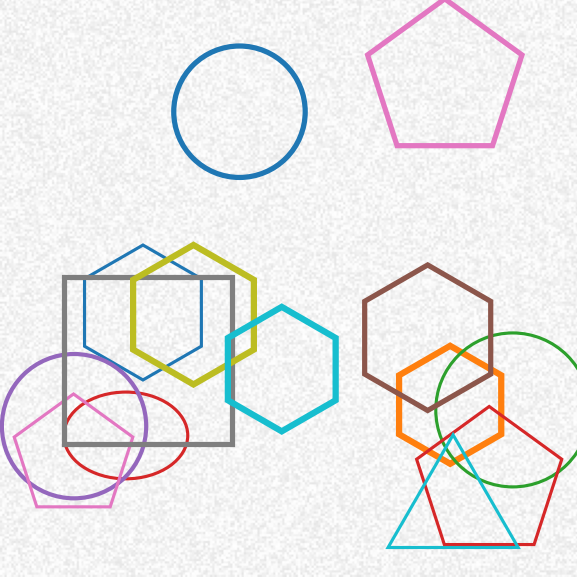[{"shape": "circle", "thickness": 2.5, "radius": 0.57, "center": [0.415, 0.806]}, {"shape": "hexagon", "thickness": 1.5, "radius": 0.58, "center": [0.248, 0.458]}, {"shape": "hexagon", "thickness": 3, "radius": 0.51, "center": [0.78, 0.298]}, {"shape": "circle", "thickness": 1.5, "radius": 0.67, "center": [0.888, 0.289]}, {"shape": "pentagon", "thickness": 1.5, "radius": 0.66, "center": [0.847, 0.163]}, {"shape": "oval", "thickness": 1.5, "radius": 0.54, "center": [0.218, 0.245]}, {"shape": "circle", "thickness": 2, "radius": 0.62, "center": [0.128, 0.261]}, {"shape": "hexagon", "thickness": 2.5, "radius": 0.63, "center": [0.741, 0.414]}, {"shape": "pentagon", "thickness": 2.5, "radius": 0.7, "center": [0.77, 0.861]}, {"shape": "pentagon", "thickness": 1.5, "radius": 0.54, "center": [0.127, 0.209]}, {"shape": "square", "thickness": 2.5, "radius": 0.72, "center": [0.256, 0.375]}, {"shape": "hexagon", "thickness": 3, "radius": 0.6, "center": [0.335, 0.454]}, {"shape": "triangle", "thickness": 1.5, "radius": 0.65, "center": [0.785, 0.116]}, {"shape": "hexagon", "thickness": 3, "radius": 0.54, "center": [0.488, 0.36]}]